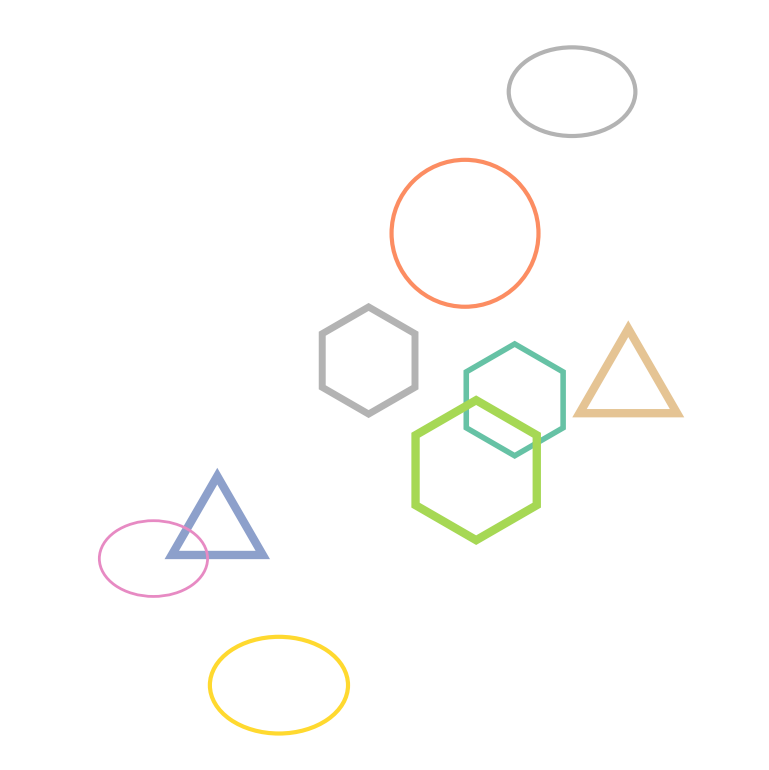[{"shape": "hexagon", "thickness": 2, "radius": 0.36, "center": [0.668, 0.481]}, {"shape": "circle", "thickness": 1.5, "radius": 0.48, "center": [0.604, 0.697]}, {"shape": "triangle", "thickness": 3, "radius": 0.34, "center": [0.282, 0.313]}, {"shape": "oval", "thickness": 1, "radius": 0.35, "center": [0.199, 0.275]}, {"shape": "hexagon", "thickness": 3, "radius": 0.45, "center": [0.618, 0.389]}, {"shape": "oval", "thickness": 1.5, "radius": 0.45, "center": [0.362, 0.11]}, {"shape": "triangle", "thickness": 3, "radius": 0.37, "center": [0.816, 0.5]}, {"shape": "hexagon", "thickness": 2.5, "radius": 0.35, "center": [0.479, 0.532]}, {"shape": "oval", "thickness": 1.5, "radius": 0.41, "center": [0.743, 0.881]}]